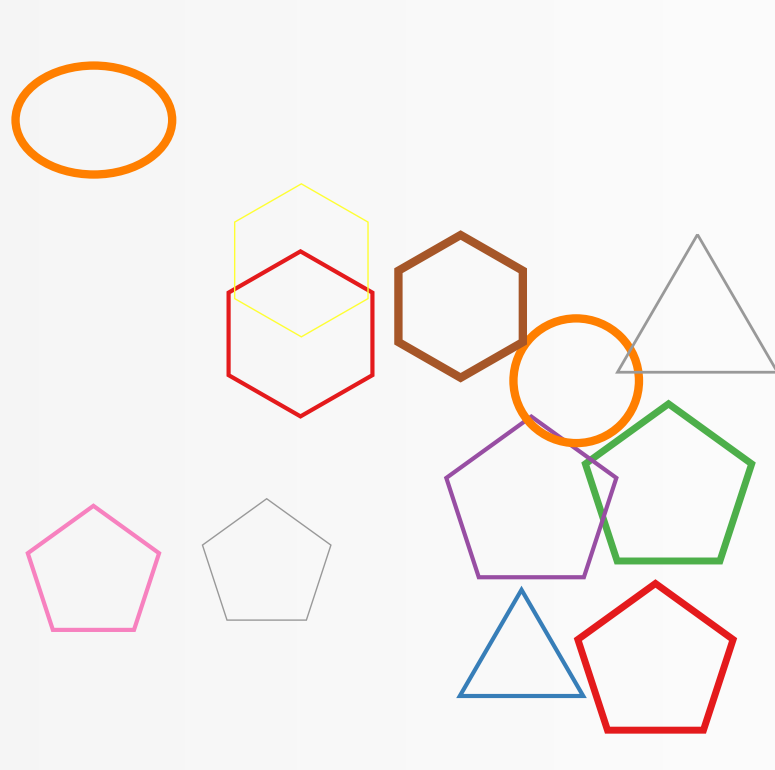[{"shape": "pentagon", "thickness": 2.5, "radius": 0.53, "center": [0.846, 0.137]}, {"shape": "hexagon", "thickness": 1.5, "radius": 0.54, "center": [0.388, 0.566]}, {"shape": "triangle", "thickness": 1.5, "radius": 0.46, "center": [0.673, 0.142]}, {"shape": "pentagon", "thickness": 2.5, "radius": 0.56, "center": [0.863, 0.363]}, {"shape": "pentagon", "thickness": 1.5, "radius": 0.58, "center": [0.686, 0.344]}, {"shape": "circle", "thickness": 3, "radius": 0.4, "center": [0.744, 0.506]}, {"shape": "oval", "thickness": 3, "radius": 0.51, "center": [0.121, 0.844]}, {"shape": "hexagon", "thickness": 0.5, "radius": 0.5, "center": [0.389, 0.662]}, {"shape": "hexagon", "thickness": 3, "radius": 0.46, "center": [0.594, 0.602]}, {"shape": "pentagon", "thickness": 1.5, "radius": 0.45, "center": [0.121, 0.254]}, {"shape": "triangle", "thickness": 1, "radius": 0.6, "center": [0.9, 0.576]}, {"shape": "pentagon", "thickness": 0.5, "radius": 0.44, "center": [0.344, 0.265]}]